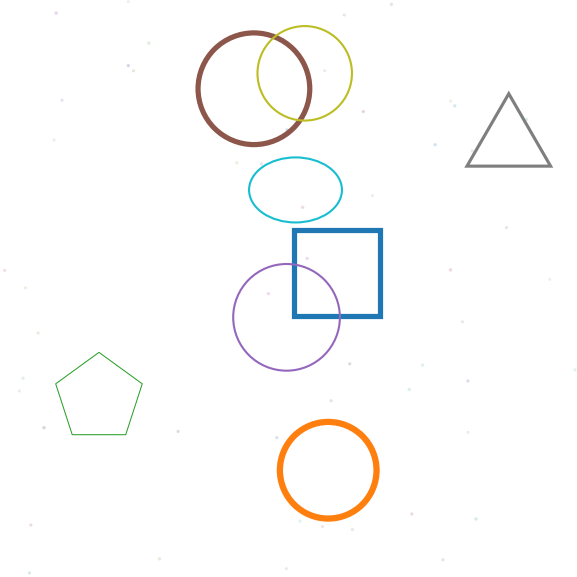[{"shape": "square", "thickness": 2.5, "radius": 0.37, "center": [0.584, 0.526]}, {"shape": "circle", "thickness": 3, "radius": 0.42, "center": [0.568, 0.185]}, {"shape": "pentagon", "thickness": 0.5, "radius": 0.39, "center": [0.171, 0.31]}, {"shape": "circle", "thickness": 1, "radius": 0.46, "center": [0.496, 0.45]}, {"shape": "circle", "thickness": 2.5, "radius": 0.48, "center": [0.44, 0.845]}, {"shape": "triangle", "thickness": 1.5, "radius": 0.42, "center": [0.881, 0.753]}, {"shape": "circle", "thickness": 1, "radius": 0.41, "center": [0.528, 0.872]}, {"shape": "oval", "thickness": 1, "radius": 0.4, "center": [0.512, 0.67]}]